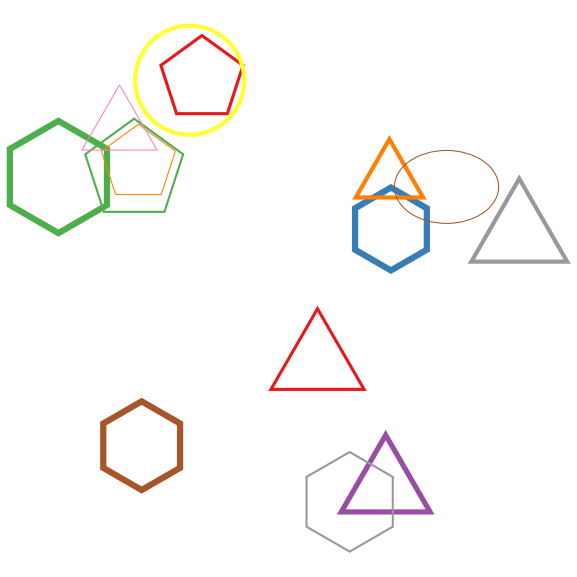[{"shape": "pentagon", "thickness": 1.5, "radius": 0.37, "center": [0.35, 0.863]}, {"shape": "triangle", "thickness": 1.5, "radius": 0.47, "center": [0.55, 0.371]}, {"shape": "hexagon", "thickness": 3, "radius": 0.36, "center": [0.677, 0.603]}, {"shape": "pentagon", "thickness": 1, "radius": 0.45, "center": [0.232, 0.704]}, {"shape": "hexagon", "thickness": 3, "radius": 0.49, "center": [0.101, 0.693]}, {"shape": "triangle", "thickness": 2.5, "radius": 0.44, "center": [0.668, 0.157]}, {"shape": "pentagon", "thickness": 0.5, "radius": 0.34, "center": [0.24, 0.717]}, {"shape": "triangle", "thickness": 2, "radius": 0.34, "center": [0.674, 0.691]}, {"shape": "circle", "thickness": 2, "radius": 0.47, "center": [0.328, 0.86]}, {"shape": "oval", "thickness": 0.5, "radius": 0.45, "center": [0.773, 0.675]}, {"shape": "hexagon", "thickness": 3, "radius": 0.38, "center": [0.245, 0.227]}, {"shape": "triangle", "thickness": 0.5, "radius": 0.38, "center": [0.207, 0.777]}, {"shape": "triangle", "thickness": 2, "radius": 0.48, "center": [0.899, 0.594]}, {"shape": "hexagon", "thickness": 1, "radius": 0.43, "center": [0.605, 0.13]}]